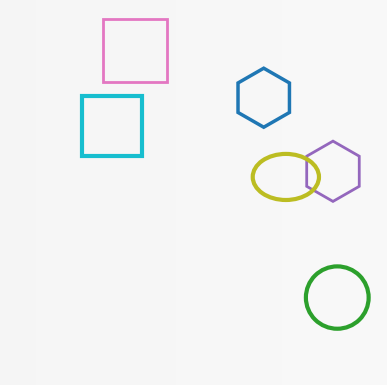[{"shape": "hexagon", "thickness": 2.5, "radius": 0.38, "center": [0.681, 0.746]}, {"shape": "circle", "thickness": 3, "radius": 0.4, "center": [0.87, 0.227]}, {"shape": "hexagon", "thickness": 2, "radius": 0.39, "center": [0.859, 0.555]}, {"shape": "square", "thickness": 2, "radius": 0.41, "center": [0.349, 0.869]}, {"shape": "oval", "thickness": 3, "radius": 0.43, "center": [0.738, 0.54]}, {"shape": "square", "thickness": 3, "radius": 0.39, "center": [0.288, 0.673]}]